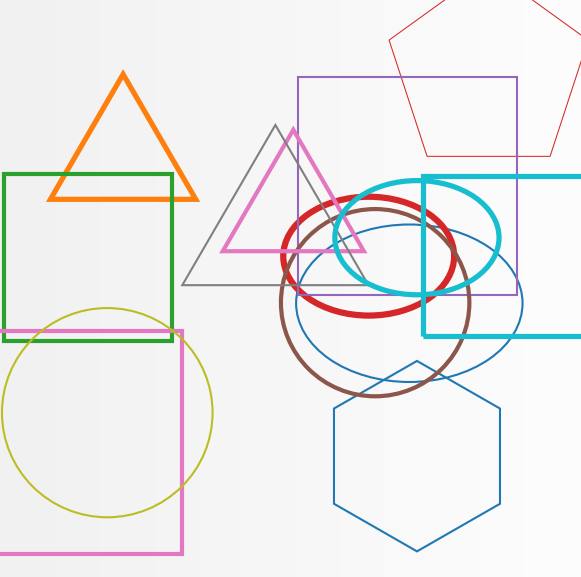[{"shape": "hexagon", "thickness": 1, "radius": 0.82, "center": [0.717, 0.209]}, {"shape": "oval", "thickness": 1, "radius": 0.97, "center": [0.704, 0.474]}, {"shape": "triangle", "thickness": 2.5, "radius": 0.72, "center": [0.212, 0.726]}, {"shape": "square", "thickness": 2, "radius": 0.72, "center": [0.151, 0.554]}, {"shape": "pentagon", "thickness": 0.5, "radius": 0.9, "center": [0.841, 0.874]}, {"shape": "oval", "thickness": 3, "radius": 0.73, "center": [0.634, 0.556]}, {"shape": "square", "thickness": 1, "radius": 0.94, "center": [0.701, 0.678]}, {"shape": "circle", "thickness": 2, "radius": 0.81, "center": [0.645, 0.475]}, {"shape": "triangle", "thickness": 2, "radius": 0.7, "center": [0.505, 0.634]}, {"shape": "square", "thickness": 2, "radius": 0.97, "center": [0.121, 0.233]}, {"shape": "triangle", "thickness": 1, "radius": 0.92, "center": [0.474, 0.598]}, {"shape": "circle", "thickness": 1, "radius": 0.91, "center": [0.185, 0.285]}, {"shape": "square", "thickness": 2.5, "radius": 0.7, "center": [0.866, 0.556]}, {"shape": "oval", "thickness": 2.5, "radius": 0.71, "center": [0.717, 0.588]}]